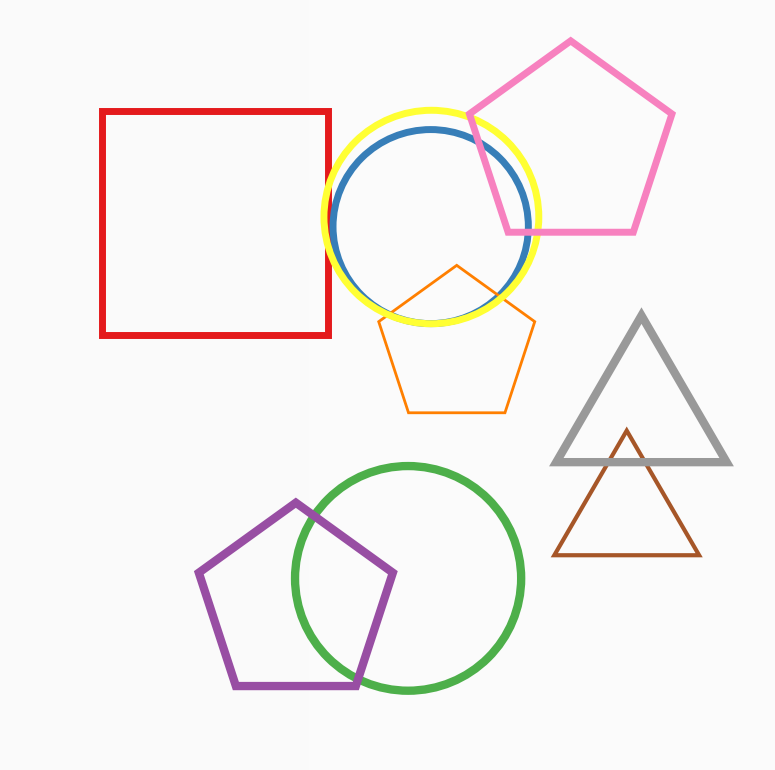[{"shape": "square", "thickness": 2.5, "radius": 0.73, "center": [0.277, 0.71]}, {"shape": "circle", "thickness": 2.5, "radius": 0.63, "center": [0.556, 0.706]}, {"shape": "circle", "thickness": 3, "radius": 0.73, "center": [0.527, 0.249]}, {"shape": "pentagon", "thickness": 3, "radius": 0.66, "center": [0.382, 0.216]}, {"shape": "pentagon", "thickness": 1, "radius": 0.53, "center": [0.589, 0.55]}, {"shape": "circle", "thickness": 2.5, "radius": 0.69, "center": [0.557, 0.718]}, {"shape": "triangle", "thickness": 1.5, "radius": 0.54, "center": [0.809, 0.333]}, {"shape": "pentagon", "thickness": 2.5, "radius": 0.69, "center": [0.736, 0.81]}, {"shape": "triangle", "thickness": 3, "radius": 0.63, "center": [0.828, 0.463]}]